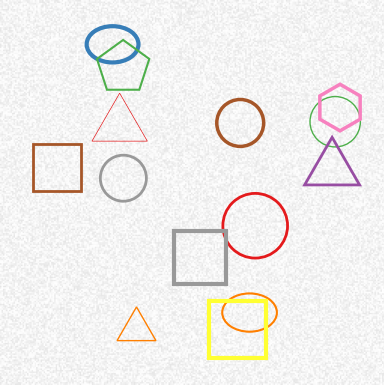[{"shape": "circle", "thickness": 2, "radius": 0.42, "center": [0.663, 0.414]}, {"shape": "triangle", "thickness": 0.5, "radius": 0.42, "center": [0.311, 0.675]}, {"shape": "oval", "thickness": 3, "radius": 0.34, "center": [0.292, 0.885]}, {"shape": "pentagon", "thickness": 1.5, "radius": 0.36, "center": [0.32, 0.825]}, {"shape": "circle", "thickness": 1, "radius": 0.33, "center": [0.871, 0.684]}, {"shape": "triangle", "thickness": 2, "radius": 0.41, "center": [0.863, 0.561]}, {"shape": "triangle", "thickness": 1, "radius": 0.29, "center": [0.355, 0.144]}, {"shape": "oval", "thickness": 1.5, "radius": 0.35, "center": [0.648, 0.188]}, {"shape": "square", "thickness": 3, "radius": 0.37, "center": [0.617, 0.144]}, {"shape": "circle", "thickness": 2.5, "radius": 0.3, "center": [0.624, 0.681]}, {"shape": "square", "thickness": 2, "radius": 0.31, "center": [0.148, 0.565]}, {"shape": "hexagon", "thickness": 2.5, "radius": 0.3, "center": [0.883, 0.721]}, {"shape": "square", "thickness": 3, "radius": 0.34, "center": [0.52, 0.332]}, {"shape": "circle", "thickness": 2, "radius": 0.3, "center": [0.32, 0.537]}]